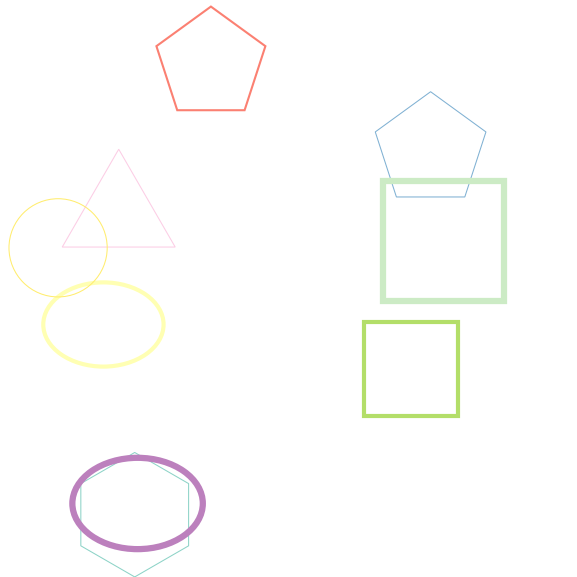[{"shape": "hexagon", "thickness": 0.5, "radius": 0.54, "center": [0.233, 0.108]}, {"shape": "oval", "thickness": 2, "radius": 0.52, "center": [0.179, 0.437]}, {"shape": "pentagon", "thickness": 1, "radius": 0.5, "center": [0.365, 0.889]}, {"shape": "pentagon", "thickness": 0.5, "radius": 0.5, "center": [0.746, 0.74]}, {"shape": "square", "thickness": 2, "radius": 0.41, "center": [0.711, 0.36]}, {"shape": "triangle", "thickness": 0.5, "radius": 0.56, "center": [0.206, 0.628]}, {"shape": "oval", "thickness": 3, "radius": 0.56, "center": [0.238, 0.127]}, {"shape": "square", "thickness": 3, "radius": 0.52, "center": [0.768, 0.582]}, {"shape": "circle", "thickness": 0.5, "radius": 0.43, "center": [0.101, 0.57]}]